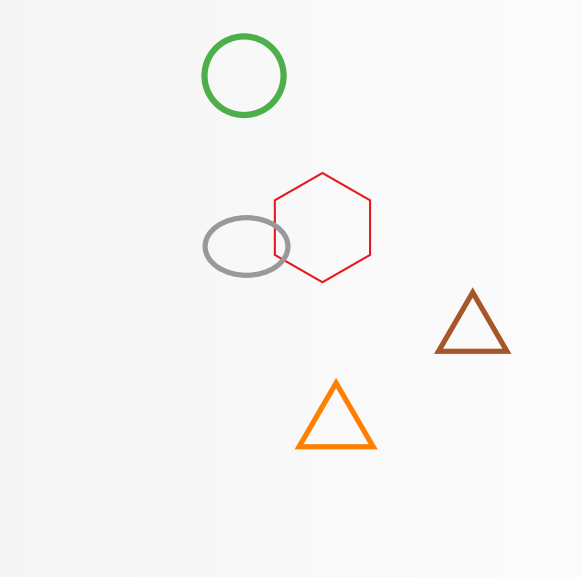[{"shape": "hexagon", "thickness": 1, "radius": 0.47, "center": [0.555, 0.605]}, {"shape": "circle", "thickness": 3, "radius": 0.34, "center": [0.42, 0.868]}, {"shape": "triangle", "thickness": 2.5, "radius": 0.37, "center": [0.578, 0.262]}, {"shape": "triangle", "thickness": 2.5, "radius": 0.34, "center": [0.813, 0.425]}, {"shape": "oval", "thickness": 2.5, "radius": 0.36, "center": [0.424, 0.572]}]